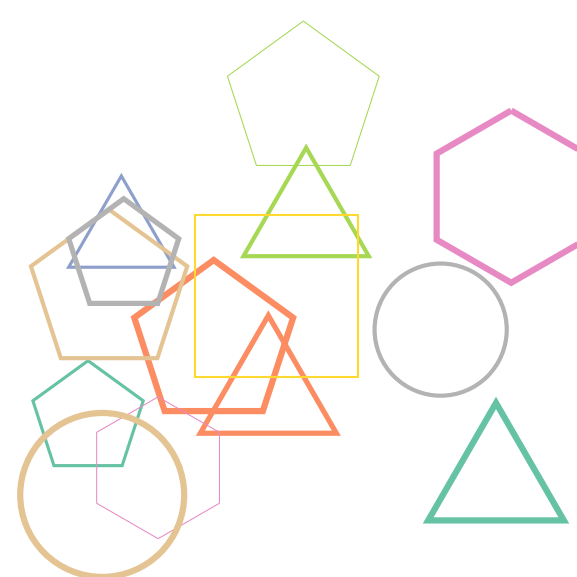[{"shape": "triangle", "thickness": 3, "radius": 0.68, "center": [0.859, 0.166]}, {"shape": "pentagon", "thickness": 1.5, "radius": 0.5, "center": [0.152, 0.274]}, {"shape": "pentagon", "thickness": 3, "radius": 0.72, "center": [0.37, 0.404]}, {"shape": "triangle", "thickness": 2.5, "radius": 0.68, "center": [0.465, 0.317]}, {"shape": "triangle", "thickness": 1.5, "radius": 0.53, "center": [0.21, 0.589]}, {"shape": "hexagon", "thickness": 0.5, "radius": 0.61, "center": [0.274, 0.189]}, {"shape": "hexagon", "thickness": 3, "radius": 0.75, "center": [0.885, 0.659]}, {"shape": "pentagon", "thickness": 0.5, "radius": 0.69, "center": [0.525, 0.824]}, {"shape": "triangle", "thickness": 2, "radius": 0.63, "center": [0.53, 0.618]}, {"shape": "square", "thickness": 1, "radius": 0.7, "center": [0.479, 0.487]}, {"shape": "circle", "thickness": 3, "radius": 0.71, "center": [0.177, 0.142]}, {"shape": "pentagon", "thickness": 2, "radius": 0.71, "center": [0.189, 0.494]}, {"shape": "pentagon", "thickness": 2.5, "radius": 0.5, "center": [0.214, 0.555]}, {"shape": "circle", "thickness": 2, "radius": 0.57, "center": [0.763, 0.428]}]